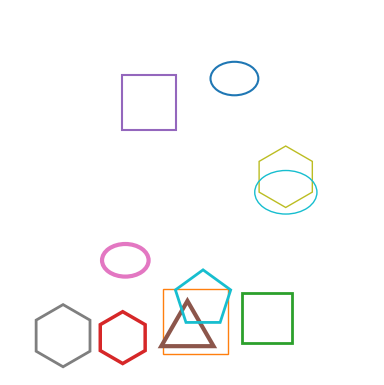[{"shape": "oval", "thickness": 1.5, "radius": 0.31, "center": [0.609, 0.796]}, {"shape": "square", "thickness": 1, "radius": 0.42, "center": [0.508, 0.165]}, {"shape": "square", "thickness": 2, "radius": 0.33, "center": [0.693, 0.174]}, {"shape": "hexagon", "thickness": 2.5, "radius": 0.34, "center": [0.319, 0.123]}, {"shape": "square", "thickness": 1.5, "radius": 0.36, "center": [0.387, 0.733]}, {"shape": "triangle", "thickness": 3, "radius": 0.39, "center": [0.487, 0.14]}, {"shape": "oval", "thickness": 3, "radius": 0.3, "center": [0.325, 0.324]}, {"shape": "hexagon", "thickness": 2, "radius": 0.4, "center": [0.164, 0.128]}, {"shape": "hexagon", "thickness": 1, "radius": 0.4, "center": [0.742, 0.541]}, {"shape": "pentagon", "thickness": 2, "radius": 0.38, "center": [0.527, 0.224]}, {"shape": "oval", "thickness": 1, "radius": 0.4, "center": [0.742, 0.501]}]